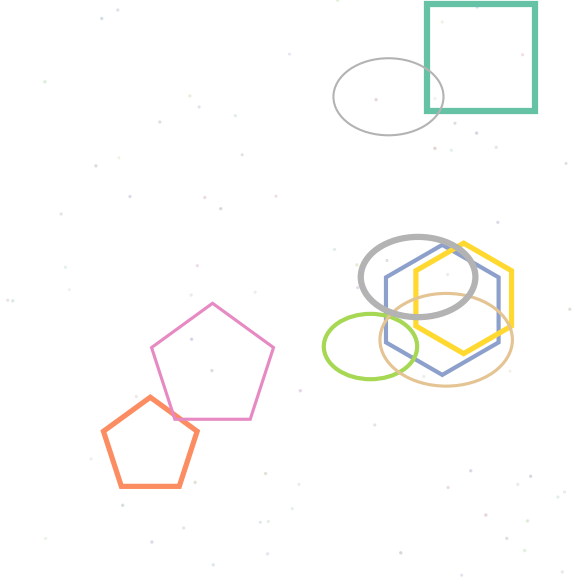[{"shape": "square", "thickness": 3, "radius": 0.46, "center": [0.833, 0.899]}, {"shape": "pentagon", "thickness": 2.5, "radius": 0.43, "center": [0.26, 0.226]}, {"shape": "hexagon", "thickness": 2, "radius": 0.56, "center": [0.766, 0.463]}, {"shape": "pentagon", "thickness": 1.5, "radius": 0.56, "center": [0.368, 0.363]}, {"shape": "oval", "thickness": 2, "radius": 0.4, "center": [0.642, 0.399]}, {"shape": "hexagon", "thickness": 2.5, "radius": 0.48, "center": [0.803, 0.482]}, {"shape": "oval", "thickness": 1.5, "radius": 0.57, "center": [0.773, 0.411]}, {"shape": "oval", "thickness": 3, "radius": 0.5, "center": [0.724, 0.519]}, {"shape": "oval", "thickness": 1, "radius": 0.48, "center": [0.673, 0.832]}]